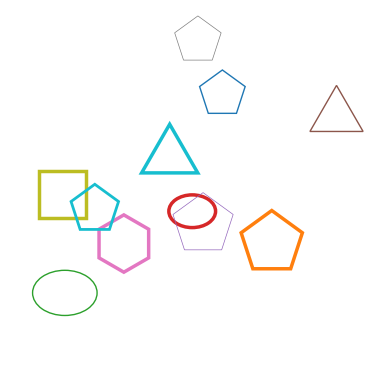[{"shape": "pentagon", "thickness": 1, "radius": 0.31, "center": [0.578, 0.756]}, {"shape": "pentagon", "thickness": 2.5, "radius": 0.42, "center": [0.706, 0.37]}, {"shape": "oval", "thickness": 1, "radius": 0.42, "center": [0.168, 0.239]}, {"shape": "oval", "thickness": 2.5, "radius": 0.3, "center": [0.499, 0.451]}, {"shape": "pentagon", "thickness": 0.5, "radius": 0.41, "center": [0.527, 0.418]}, {"shape": "triangle", "thickness": 1, "radius": 0.4, "center": [0.874, 0.698]}, {"shape": "hexagon", "thickness": 2.5, "radius": 0.37, "center": [0.322, 0.367]}, {"shape": "pentagon", "thickness": 0.5, "radius": 0.32, "center": [0.514, 0.895]}, {"shape": "square", "thickness": 2.5, "radius": 0.31, "center": [0.162, 0.494]}, {"shape": "pentagon", "thickness": 2, "radius": 0.32, "center": [0.246, 0.457]}, {"shape": "triangle", "thickness": 2.5, "radius": 0.42, "center": [0.441, 0.593]}]